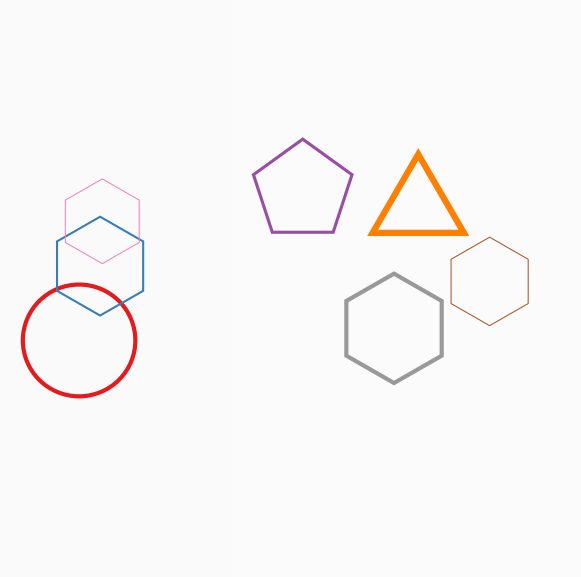[{"shape": "circle", "thickness": 2, "radius": 0.48, "center": [0.136, 0.41]}, {"shape": "hexagon", "thickness": 1, "radius": 0.43, "center": [0.172, 0.538]}, {"shape": "pentagon", "thickness": 1.5, "radius": 0.45, "center": [0.521, 0.669]}, {"shape": "triangle", "thickness": 3, "radius": 0.45, "center": [0.72, 0.641]}, {"shape": "hexagon", "thickness": 0.5, "radius": 0.38, "center": [0.842, 0.512]}, {"shape": "hexagon", "thickness": 0.5, "radius": 0.37, "center": [0.176, 0.616]}, {"shape": "hexagon", "thickness": 2, "radius": 0.47, "center": [0.678, 0.431]}]